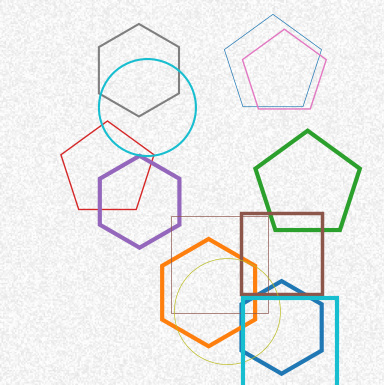[{"shape": "hexagon", "thickness": 3, "radius": 0.6, "center": [0.731, 0.15]}, {"shape": "pentagon", "thickness": 0.5, "radius": 0.66, "center": [0.709, 0.83]}, {"shape": "hexagon", "thickness": 3, "radius": 0.7, "center": [0.542, 0.24]}, {"shape": "pentagon", "thickness": 3, "radius": 0.71, "center": [0.799, 0.518]}, {"shape": "pentagon", "thickness": 1, "radius": 0.64, "center": [0.279, 0.559]}, {"shape": "hexagon", "thickness": 3, "radius": 0.6, "center": [0.363, 0.476]}, {"shape": "square", "thickness": 0.5, "radius": 0.63, "center": [0.57, 0.314]}, {"shape": "square", "thickness": 2.5, "radius": 0.53, "center": [0.731, 0.342]}, {"shape": "pentagon", "thickness": 1, "radius": 0.57, "center": [0.739, 0.81]}, {"shape": "hexagon", "thickness": 1.5, "radius": 0.6, "center": [0.361, 0.818]}, {"shape": "circle", "thickness": 0.5, "radius": 0.69, "center": [0.591, 0.191]}, {"shape": "circle", "thickness": 1.5, "radius": 0.63, "center": [0.383, 0.721]}, {"shape": "square", "thickness": 3, "radius": 0.61, "center": [0.754, 0.103]}]